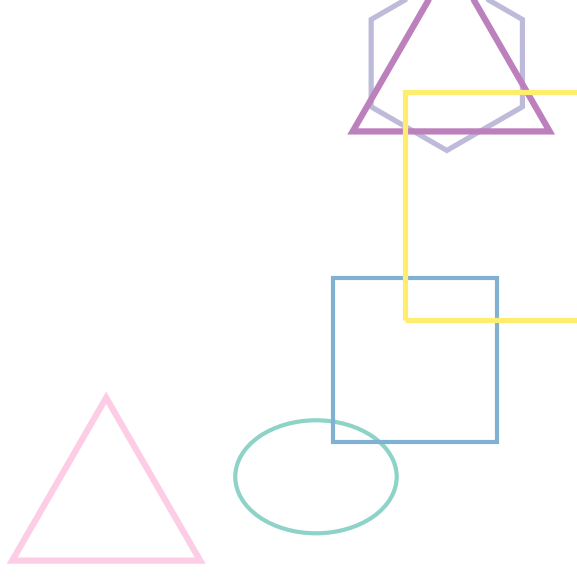[{"shape": "oval", "thickness": 2, "radius": 0.7, "center": [0.547, 0.174]}, {"shape": "hexagon", "thickness": 2.5, "radius": 0.76, "center": [0.774, 0.89]}, {"shape": "square", "thickness": 2, "radius": 0.71, "center": [0.718, 0.376]}, {"shape": "triangle", "thickness": 3, "radius": 0.94, "center": [0.184, 0.122]}, {"shape": "triangle", "thickness": 3, "radius": 0.98, "center": [0.781, 0.87]}, {"shape": "square", "thickness": 2.5, "radius": 0.99, "center": [0.899, 0.643]}]